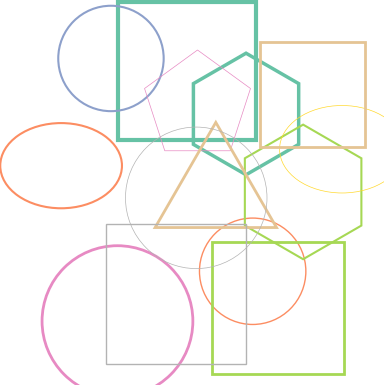[{"shape": "square", "thickness": 3, "radius": 0.89, "center": [0.487, 0.816]}, {"shape": "hexagon", "thickness": 2.5, "radius": 0.79, "center": [0.639, 0.704]}, {"shape": "oval", "thickness": 1.5, "radius": 0.79, "center": [0.159, 0.57]}, {"shape": "circle", "thickness": 1, "radius": 0.69, "center": [0.656, 0.295]}, {"shape": "circle", "thickness": 1.5, "radius": 0.68, "center": [0.288, 0.848]}, {"shape": "circle", "thickness": 2, "radius": 0.98, "center": [0.305, 0.166]}, {"shape": "pentagon", "thickness": 0.5, "radius": 0.72, "center": [0.513, 0.725]}, {"shape": "square", "thickness": 2, "radius": 0.86, "center": [0.721, 0.199]}, {"shape": "hexagon", "thickness": 1.5, "radius": 0.87, "center": [0.787, 0.502]}, {"shape": "oval", "thickness": 0.5, "radius": 0.81, "center": [0.888, 0.612]}, {"shape": "triangle", "thickness": 2, "radius": 0.91, "center": [0.561, 0.5]}, {"shape": "square", "thickness": 2, "radius": 0.68, "center": [0.811, 0.755]}, {"shape": "circle", "thickness": 0.5, "radius": 0.92, "center": [0.51, 0.486]}, {"shape": "square", "thickness": 1, "radius": 0.91, "center": [0.458, 0.237]}]